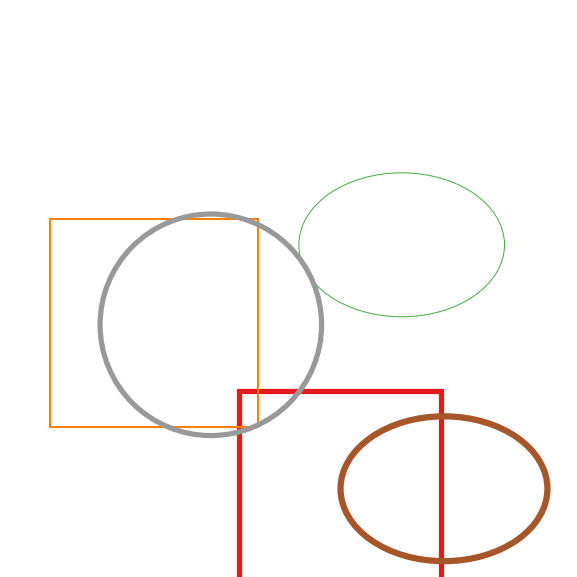[{"shape": "square", "thickness": 2.5, "radius": 0.87, "center": [0.589, 0.148]}, {"shape": "oval", "thickness": 0.5, "radius": 0.89, "center": [0.696, 0.575]}, {"shape": "square", "thickness": 1, "radius": 0.9, "center": [0.266, 0.44]}, {"shape": "oval", "thickness": 3, "radius": 0.9, "center": [0.769, 0.153]}, {"shape": "circle", "thickness": 2.5, "radius": 0.96, "center": [0.365, 0.437]}]